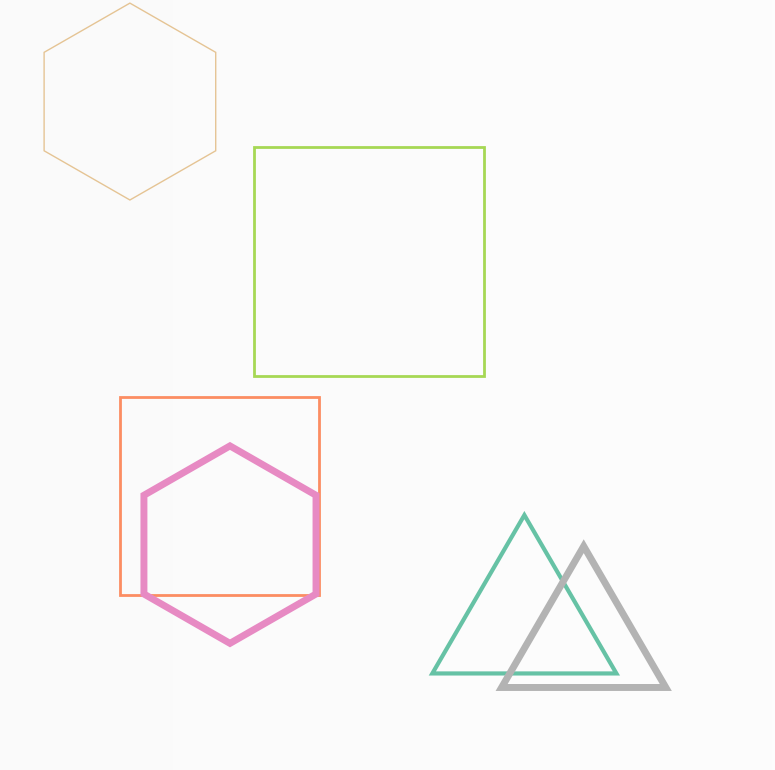[{"shape": "triangle", "thickness": 1.5, "radius": 0.69, "center": [0.677, 0.194]}, {"shape": "square", "thickness": 1, "radius": 0.64, "center": [0.284, 0.356]}, {"shape": "hexagon", "thickness": 2.5, "radius": 0.64, "center": [0.297, 0.293]}, {"shape": "square", "thickness": 1, "radius": 0.74, "center": [0.477, 0.66]}, {"shape": "hexagon", "thickness": 0.5, "radius": 0.64, "center": [0.168, 0.868]}, {"shape": "triangle", "thickness": 2.5, "radius": 0.61, "center": [0.753, 0.168]}]